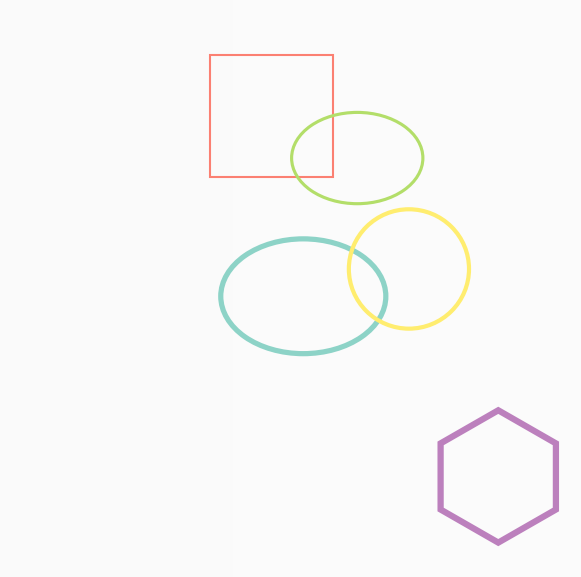[{"shape": "oval", "thickness": 2.5, "radius": 0.71, "center": [0.522, 0.486]}, {"shape": "square", "thickness": 1, "radius": 0.53, "center": [0.467, 0.798]}, {"shape": "oval", "thickness": 1.5, "radius": 0.56, "center": [0.615, 0.725]}, {"shape": "hexagon", "thickness": 3, "radius": 0.57, "center": [0.857, 0.174]}, {"shape": "circle", "thickness": 2, "radius": 0.52, "center": [0.704, 0.533]}]